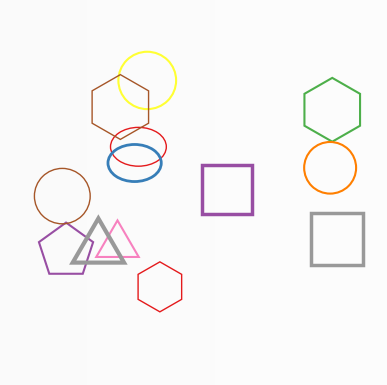[{"shape": "hexagon", "thickness": 1, "radius": 0.32, "center": [0.413, 0.255]}, {"shape": "oval", "thickness": 1, "radius": 0.36, "center": [0.357, 0.619]}, {"shape": "oval", "thickness": 2, "radius": 0.34, "center": [0.347, 0.577]}, {"shape": "hexagon", "thickness": 1.5, "radius": 0.41, "center": [0.857, 0.715]}, {"shape": "square", "thickness": 2.5, "radius": 0.32, "center": [0.586, 0.507]}, {"shape": "pentagon", "thickness": 1.5, "radius": 0.37, "center": [0.17, 0.348]}, {"shape": "circle", "thickness": 1.5, "radius": 0.34, "center": [0.852, 0.564]}, {"shape": "circle", "thickness": 1.5, "radius": 0.37, "center": [0.38, 0.791]}, {"shape": "circle", "thickness": 1, "radius": 0.36, "center": [0.161, 0.491]}, {"shape": "hexagon", "thickness": 1, "radius": 0.42, "center": [0.311, 0.722]}, {"shape": "triangle", "thickness": 1.5, "radius": 0.32, "center": [0.303, 0.364]}, {"shape": "square", "thickness": 2.5, "radius": 0.34, "center": [0.87, 0.38]}, {"shape": "triangle", "thickness": 3, "radius": 0.38, "center": [0.254, 0.356]}]